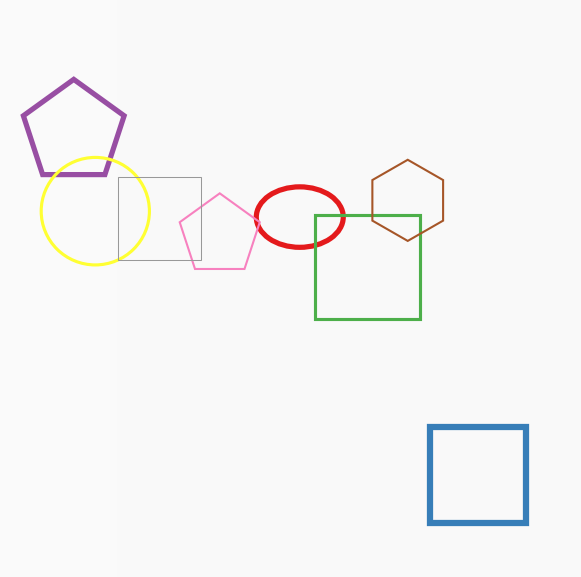[{"shape": "oval", "thickness": 2.5, "radius": 0.37, "center": [0.516, 0.623]}, {"shape": "square", "thickness": 3, "radius": 0.41, "center": [0.823, 0.176]}, {"shape": "square", "thickness": 1.5, "radius": 0.45, "center": [0.633, 0.537]}, {"shape": "pentagon", "thickness": 2.5, "radius": 0.46, "center": [0.127, 0.771]}, {"shape": "circle", "thickness": 1.5, "radius": 0.47, "center": [0.164, 0.633]}, {"shape": "hexagon", "thickness": 1, "radius": 0.35, "center": [0.701, 0.652]}, {"shape": "pentagon", "thickness": 1, "radius": 0.36, "center": [0.378, 0.592]}, {"shape": "square", "thickness": 0.5, "radius": 0.36, "center": [0.275, 0.621]}]